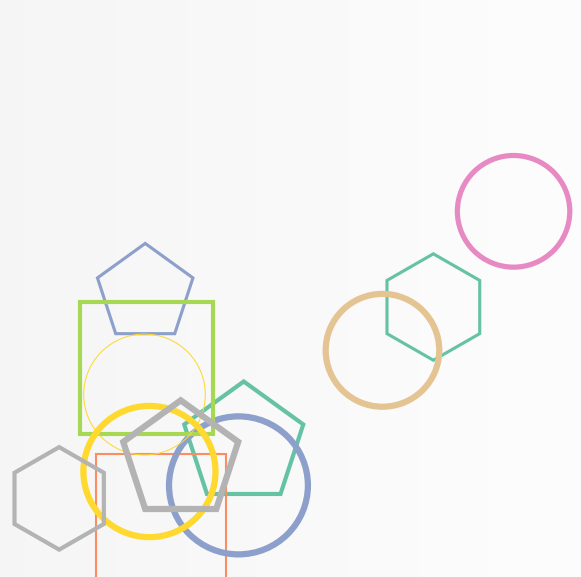[{"shape": "pentagon", "thickness": 2, "radius": 0.54, "center": [0.419, 0.231]}, {"shape": "hexagon", "thickness": 1.5, "radius": 0.46, "center": [0.746, 0.467]}, {"shape": "square", "thickness": 1, "radius": 0.56, "center": [0.277, 0.101]}, {"shape": "circle", "thickness": 3, "radius": 0.6, "center": [0.41, 0.159]}, {"shape": "pentagon", "thickness": 1.5, "radius": 0.43, "center": [0.25, 0.491]}, {"shape": "circle", "thickness": 2.5, "radius": 0.48, "center": [0.884, 0.633]}, {"shape": "square", "thickness": 2, "radius": 0.57, "center": [0.252, 0.363]}, {"shape": "circle", "thickness": 0.5, "radius": 0.52, "center": [0.249, 0.316]}, {"shape": "circle", "thickness": 3, "radius": 0.57, "center": [0.257, 0.183]}, {"shape": "circle", "thickness": 3, "radius": 0.49, "center": [0.658, 0.393]}, {"shape": "pentagon", "thickness": 3, "radius": 0.52, "center": [0.311, 0.202]}, {"shape": "hexagon", "thickness": 2, "radius": 0.44, "center": [0.102, 0.136]}]